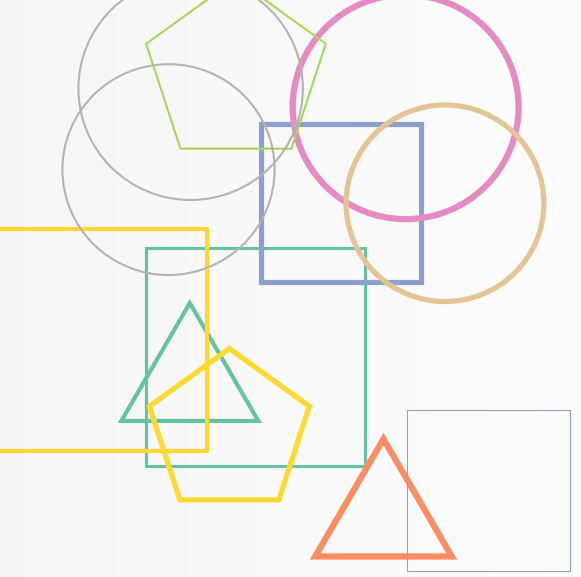[{"shape": "triangle", "thickness": 2, "radius": 0.68, "center": [0.327, 0.338]}, {"shape": "square", "thickness": 1.5, "radius": 0.94, "center": [0.44, 0.381]}, {"shape": "triangle", "thickness": 3, "radius": 0.68, "center": [0.66, 0.103]}, {"shape": "square", "thickness": 2.5, "radius": 0.69, "center": [0.587, 0.648]}, {"shape": "square", "thickness": 0.5, "radius": 0.7, "center": [0.841, 0.15]}, {"shape": "circle", "thickness": 3, "radius": 0.97, "center": [0.698, 0.814]}, {"shape": "pentagon", "thickness": 1, "radius": 0.81, "center": [0.406, 0.873]}, {"shape": "pentagon", "thickness": 2.5, "radius": 0.72, "center": [0.394, 0.251]}, {"shape": "square", "thickness": 2, "radius": 0.96, "center": [0.164, 0.41]}, {"shape": "circle", "thickness": 2.5, "radius": 0.85, "center": [0.766, 0.647]}, {"shape": "circle", "thickness": 1, "radius": 0.91, "center": [0.29, 0.705]}, {"shape": "circle", "thickness": 1, "radius": 0.97, "center": [0.328, 0.846]}]